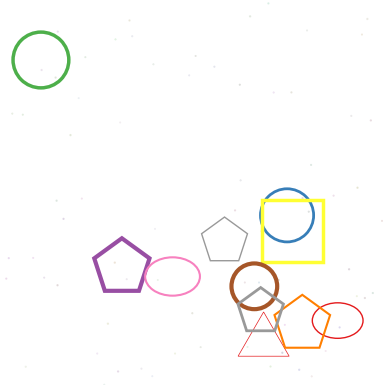[{"shape": "oval", "thickness": 1, "radius": 0.33, "center": [0.877, 0.167]}, {"shape": "triangle", "thickness": 0.5, "radius": 0.38, "center": [0.685, 0.113]}, {"shape": "circle", "thickness": 2, "radius": 0.35, "center": [0.746, 0.441]}, {"shape": "circle", "thickness": 2.5, "radius": 0.36, "center": [0.106, 0.844]}, {"shape": "pentagon", "thickness": 3, "radius": 0.38, "center": [0.317, 0.306]}, {"shape": "pentagon", "thickness": 1.5, "radius": 0.38, "center": [0.785, 0.158]}, {"shape": "square", "thickness": 2.5, "radius": 0.4, "center": [0.76, 0.401]}, {"shape": "circle", "thickness": 3, "radius": 0.3, "center": [0.661, 0.256]}, {"shape": "oval", "thickness": 1.5, "radius": 0.36, "center": [0.448, 0.282]}, {"shape": "pentagon", "thickness": 1, "radius": 0.31, "center": [0.583, 0.374]}, {"shape": "pentagon", "thickness": 2, "radius": 0.31, "center": [0.677, 0.191]}]